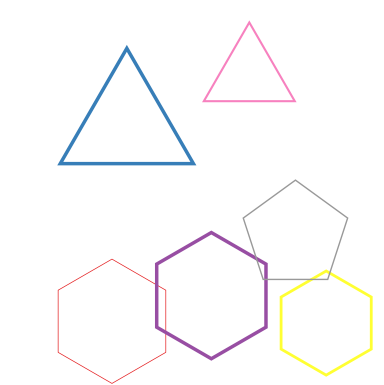[{"shape": "hexagon", "thickness": 0.5, "radius": 0.81, "center": [0.291, 0.166]}, {"shape": "triangle", "thickness": 2.5, "radius": 1.0, "center": [0.329, 0.675]}, {"shape": "hexagon", "thickness": 2.5, "radius": 0.82, "center": [0.549, 0.232]}, {"shape": "hexagon", "thickness": 2, "radius": 0.68, "center": [0.847, 0.161]}, {"shape": "triangle", "thickness": 1.5, "radius": 0.68, "center": [0.648, 0.805]}, {"shape": "pentagon", "thickness": 1, "radius": 0.71, "center": [0.767, 0.39]}]